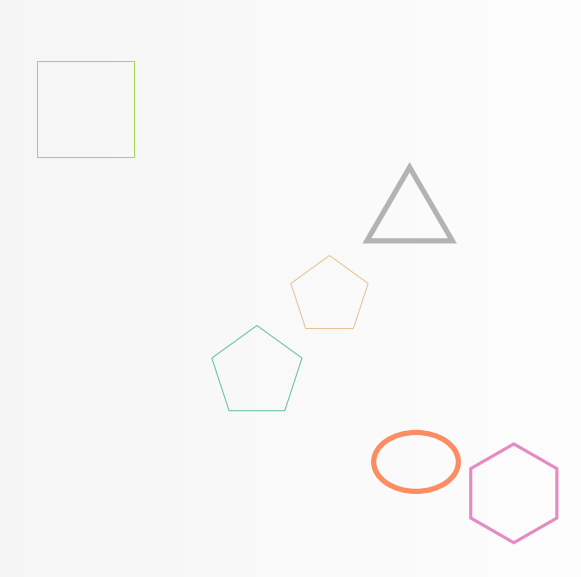[{"shape": "pentagon", "thickness": 0.5, "radius": 0.41, "center": [0.442, 0.354]}, {"shape": "oval", "thickness": 2.5, "radius": 0.36, "center": [0.716, 0.199]}, {"shape": "hexagon", "thickness": 1.5, "radius": 0.43, "center": [0.884, 0.145]}, {"shape": "square", "thickness": 0.5, "radius": 0.42, "center": [0.148, 0.811]}, {"shape": "pentagon", "thickness": 0.5, "radius": 0.35, "center": [0.567, 0.487]}, {"shape": "triangle", "thickness": 2.5, "radius": 0.42, "center": [0.705, 0.625]}]